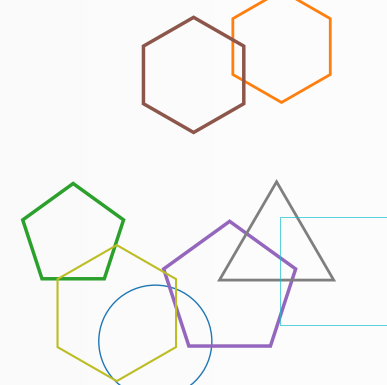[{"shape": "circle", "thickness": 1, "radius": 0.73, "center": [0.401, 0.113]}, {"shape": "hexagon", "thickness": 2, "radius": 0.73, "center": [0.727, 0.879]}, {"shape": "pentagon", "thickness": 2.5, "radius": 0.68, "center": [0.189, 0.387]}, {"shape": "pentagon", "thickness": 2.5, "radius": 0.9, "center": [0.593, 0.246]}, {"shape": "hexagon", "thickness": 2.5, "radius": 0.75, "center": [0.5, 0.805]}, {"shape": "triangle", "thickness": 2, "radius": 0.85, "center": [0.714, 0.358]}, {"shape": "hexagon", "thickness": 1.5, "radius": 0.88, "center": [0.301, 0.187]}, {"shape": "square", "thickness": 0.5, "radius": 0.71, "center": [0.862, 0.296]}]